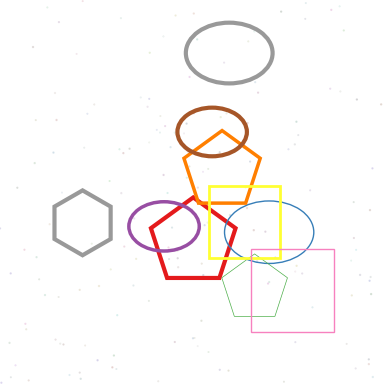[{"shape": "pentagon", "thickness": 3, "radius": 0.58, "center": [0.502, 0.372]}, {"shape": "oval", "thickness": 1, "radius": 0.58, "center": [0.699, 0.397]}, {"shape": "pentagon", "thickness": 0.5, "radius": 0.45, "center": [0.661, 0.251]}, {"shape": "oval", "thickness": 2.5, "radius": 0.46, "center": [0.426, 0.412]}, {"shape": "pentagon", "thickness": 2.5, "radius": 0.52, "center": [0.577, 0.557]}, {"shape": "square", "thickness": 2, "radius": 0.47, "center": [0.635, 0.423]}, {"shape": "oval", "thickness": 3, "radius": 0.45, "center": [0.551, 0.657]}, {"shape": "square", "thickness": 1, "radius": 0.54, "center": [0.76, 0.245]}, {"shape": "oval", "thickness": 3, "radius": 0.56, "center": [0.595, 0.862]}, {"shape": "hexagon", "thickness": 3, "radius": 0.42, "center": [0.214, 0.421]}]